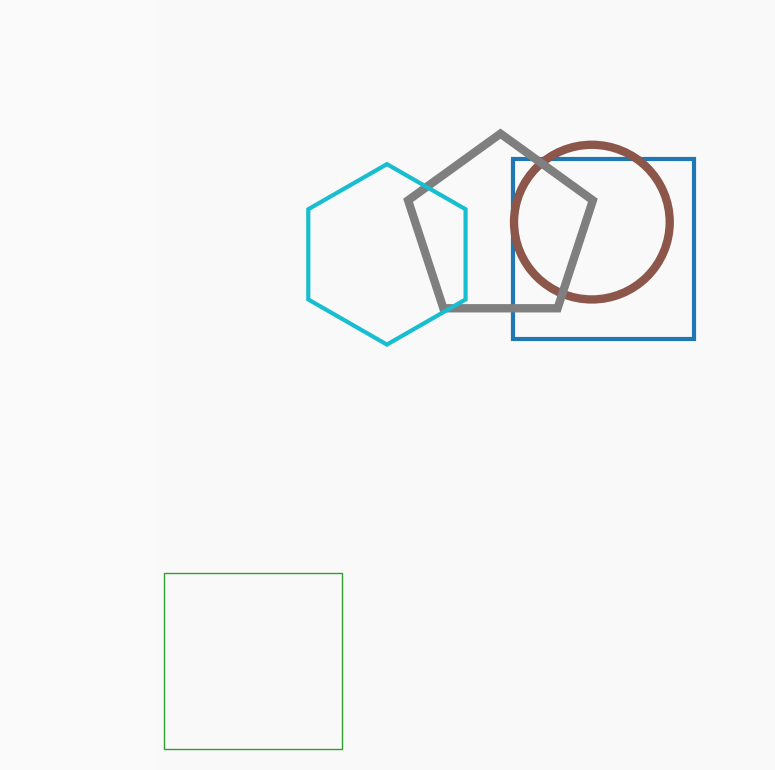[{"shape": "square", "thickness": 1.5, "radius": 0.58, "center": [0.779, 0.677]}, {"shape": "square", "thickness": 0.5, "radius": 0.57, "center": [0.327, 0.141]}, {"shape": "circle", "thickness": 3, "radius": 0.5, "center": [0.764, 0.712]}, {"shape": "pentagon", "thickness": 3, "radius": 0.63, "center": [0.646, 0.701]}, {"shape": "hexagon", "thickness": 1.5, "radius": 0.59, "center": [0.499, 0.67]}]